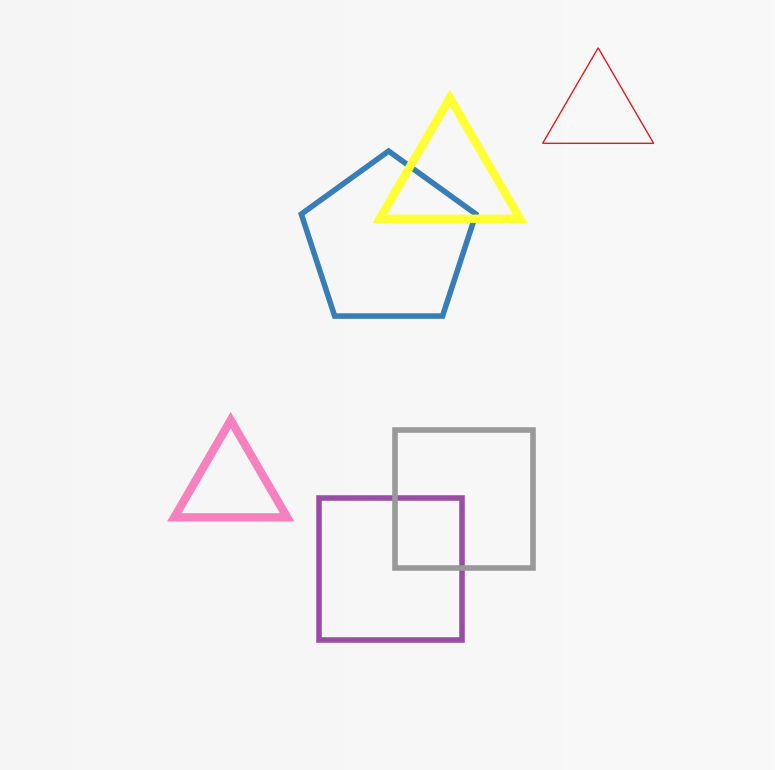[{"shape": "triangle", "thickness": 0.5, "radius": 0.41, "center": [0.772, 0.855]}, {"shape": "pentagon", "thickness": 2, "radius": 0.59, "center": [0.501, 0.685]}, {"shape": "square", "thickness": 2, "radius": 0.46, "center": [0.503, 0.261]}, {"shape": "triangle", "thickness": 3, "radius": 0.52, "center": [0.58, 0.768]}, {"shape": "triangle", "thickness": 3, "radius": 0.42, "center": [0.298, 0.37]}, {"shape": "square", "thickness": 2, "radius": 0.45, "center": [0.599, 0.352]}]